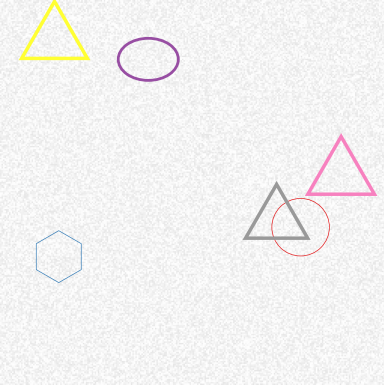[{"shape": "circle", "thickness": 0.5, "radius": 0.37, "center": [0.781, 0.41]}, {"shape": "hexagon", "thickness": 0.5, "radius": 0.34, "center": [0.153, 0.333]}, {"shape": "oval", "thickness": 2, "radius": 0.39, "center": [0.385, 0.846]}, {"shape": "triangle", "thickness": 2.5, "radius": 0.49, "center": [0.142, 0.898]}, {"shape": "triangle", "thickness": 2.5, "radius": 0.5, "center": [0.886, 0.545]}, {"shape": "triangle", "thickness": 2.5, "radius": 0.47, "center": [0.718, 0.428]}]